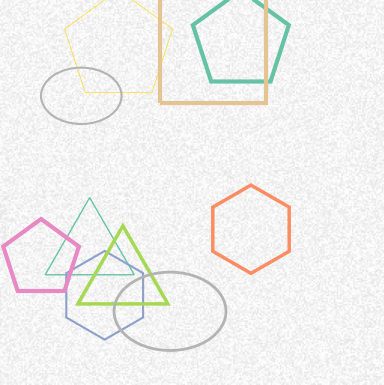[{"shape": "pentagon", "thickness": 3, "radius": 0.66, "center": [0.626, 0.894]}, {"shape": "triangle", "thickness": 1, "radius": 0.67, "center": [0.233, 0.353]}, {"shape": "hexagon", "thickness": 2.5, "radius": 0.57, "center": [0.652, 0.405]}, {"shape": "hexagon", "thickness": 1.5, "radius": 0.58, "center": [0.272, 0.233]}, {"shape": "pentagon", "thickness": 3, "radius": 0.52, "center": [0.107, 0.328]}, {"shape": "triangle", "thickness": 2.5, "radius": 0.68, "center": [0.319, 0.278]}, {"shape": "pentagon", "thickness": 0.5, "radius": 0.74, "center": [0.308, 0.879]}, {"shape": "square", "thickness": 3, "radius": 0.69, "center": [0.554, 0.871]}, {"shape": "oval", "thickness": 2, "radius": 0.73, "center": [0.442, 0.191]}, {"shape": "oval", "thickness": 1.5, "radius": 0.52, "center": [0.211, 0.751]}]